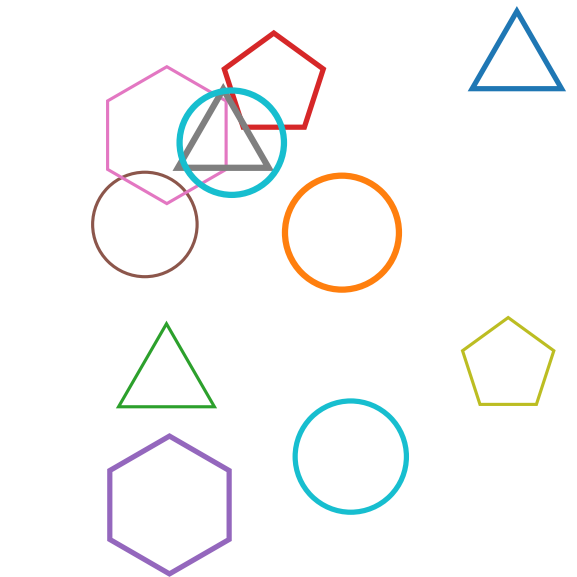[{"shape": "triangle", "thickness": 2.5, "radius": 0.45, "center": [0.895, 0.89]}, {"shape": "circle", "thickness": 3, "radius": 0.49, "center": [0.592, 0.596]}, {"shape": "triangle", "thickness": 1.5, "radius": 0.48, "center": [0.288, 0.343]}, {"shape": "pentagon", "thickness": 2.5, "radius": 0.45, "center": [0.474, 0.852]}, {"shape": "hexagon", "thickness": 2.5, "radius": 0.6, "center": [0.293, 0.125]}, {"shape": "circle", "thickness": 1.5, "radius": 0.45, "center": [0.251, 0.61]}, {"shape": "hexagon", "thickness": 1.5, "radius": 0.59, "center": [0.289, 0.765]}, {"shape": "triangle", "thickness": 3, "radius": 0.45, "center": [0.387, 0.754]}, {"shape": "pentagon", "thickness": 1.5, "radius": 0.42, "center": [0.88, 0.366]}, {"shape": "circle", "thickness": 3, "radius": 0.45, "center": [0.401, 0.752]}, {"shape": "circle", "thickness": 2.5, "radius": 0.48, "center": [0.607, 0.208]}]